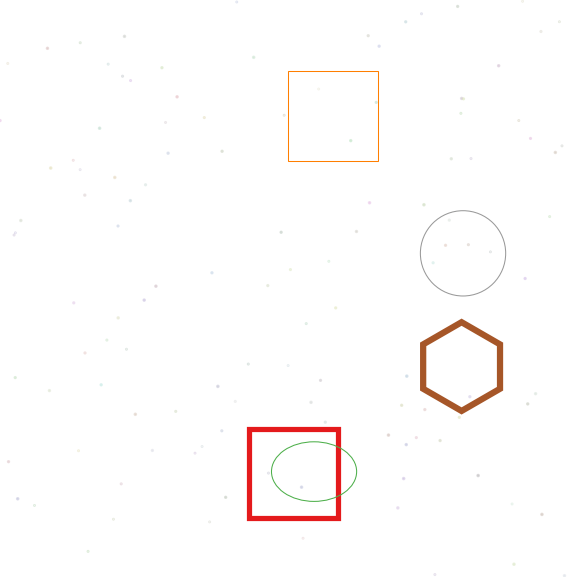[{"shape": "square", "thickness": 2.5, "radius": 0.39, "center": [0.508, 0.18]}, {"shape": "oval", "thickness": 0.5, "radius": 0.37, "center": [0.544, 0.183]}, {"shape": "square", "thickness": 0.5, "radius": 0.39, "center": [0.577, 0.798]}, {"shape": "hexagon", "thickness": 3, "radius": 0.38, "center": [0.799, 0.364]}, {"shape": "circle", "thickness": 0.5, "radius": 0.37, "center": [0.802, 0.56]}]